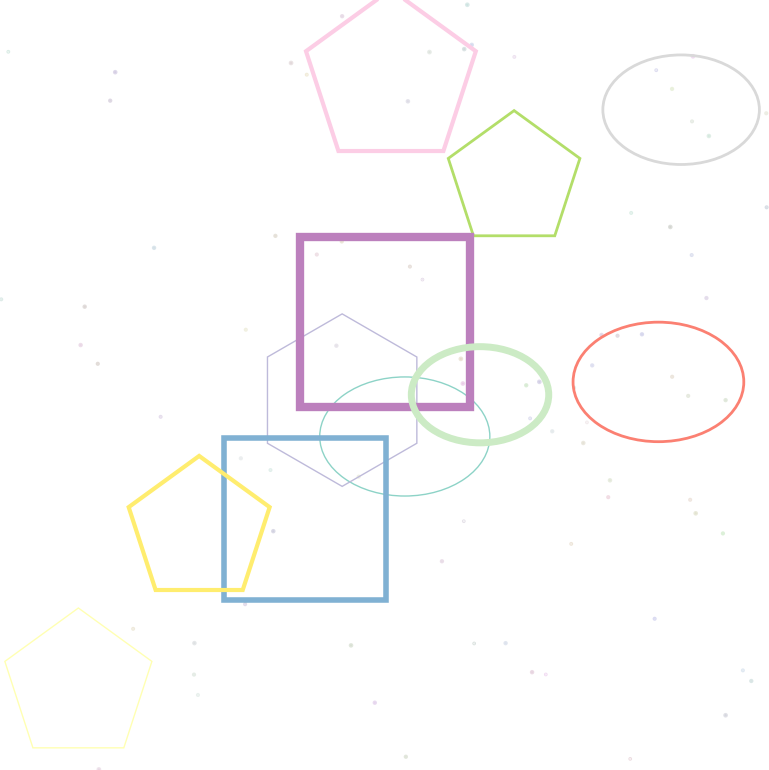[{"shape": "oval", "thickness": 0.5, "radius": 0.55, "center": [0.526, 0.433]}, {"shape": "pentagon", "thickness": 0.5, "radius": 0.5, "center": [0.102, 0.11]}, {"shape": "hexagon", "thickness": 0.5, "radius": 0.56, "center": [0.444, 0.48]}, {"shape": "oval", "thickness": 1, "radius": 0.55, "center": [0.855, 0.504]}, {"shape": "square", "thickness": 2, "radius": 0.52, "center": [0.396, 0.326]}, {"shape": "pentagon", "thickness": 1, "radius": 0.45, "center": [0.668, 0.766]}, {"shape": "pentagon", "thickness": 1.5, "radius": 0.58, "center": [0.508, 0.898]}, {"shape": "oval", "thickness": 1, "radius": 0.51, "center": [0.885, 0.858]}, {"shape": "square", "thickness": 3, "radius": 0.55, "center": [0.5, 0.582]}, {"shape": "oval", "thickness": 2.5, "radius": 0.45, "center": [0.623, 0.487]}, {"shape": "pentagon", "thickness": 1.5, "radius": 0.48, "center": [0.259, 0.312]}]